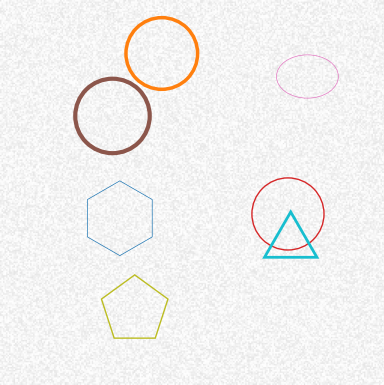[{"shape": "hexagon", "thickness": 0.5, "radius": 0.49, "center": [0.311, 0.433]}, {"shape": "circle", "thickness": 2.5, "radius": 0.47, "center": [0.42, 0.861]}, {"shape": "circle", "thickness": 1, "radius": 0.47, "center": [0.748, 0.444]}, {"shape": "circle", "thickness": 3, "radius": 0.48, "center": [0.292, 0.699]}, {"shape": "oval", "thickness": 0.5, "radius": 0.4, "center": [0.798, 0.801]}, {"shape": "pentagon", "thickness": 1, "radius": 0.45, "center": [0.35, 0.195]}, {"shape": "triangle", "thickness": 2, "radius": 0.39, "center": [0.755, 0.371]}]